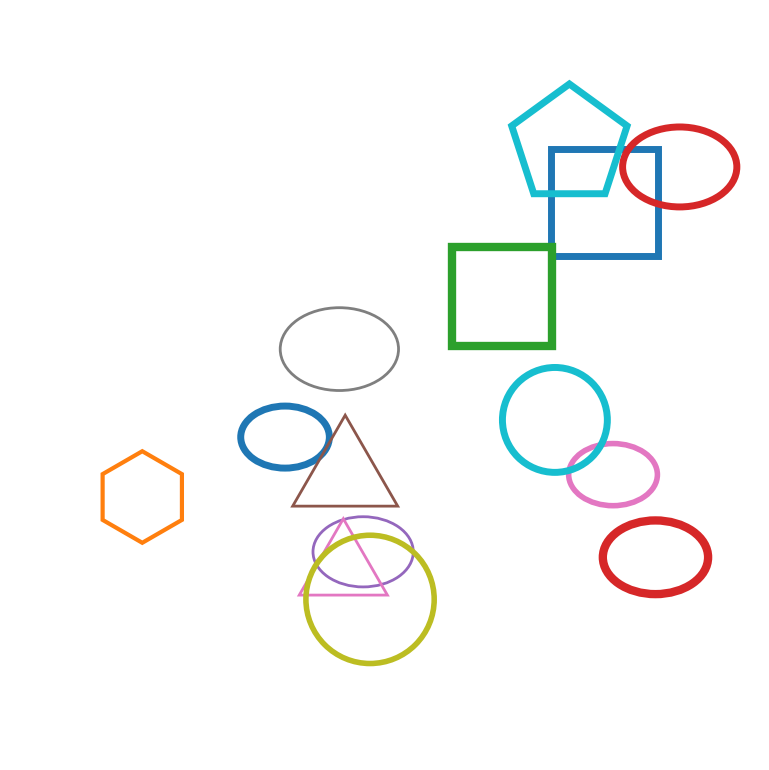[{"shape": "square", "thickness": 2.5, "radius": 0.35, "center": [0.785, 0.737]}, {"shape": "oval", "thickness": 2.5, "radius": 0.29, "center": [0.37, 0.432]}, {"shape": "hexagon", "thickness": 1.5, "radius": 0.3, "center": [0.185, 0.355]}, {"shape": "square", "thickness": 3, "radius": 0.32, "center": [0.652, 0.615]}, {"shape": "oval", "thickness": 3, "radius": 0.34, "center": [0.851, 0.276]}, {"shape": "oval", "thickness": 2.5, "radius": 0.37, "center": [0.883, 0.783]}, {"shape": "oval", "thickness": 1, "radius": 0.33, "center": [0.472, 0.283]}, {"shape": "triangle", "thickness": 1, "radius": 0.39, "center": [0.448, 0.382]}, {"shape": "oval", "thickness": 2, "radius": 0.29, "center": [0.796, 0.384]}, {"shape": "triangle", "thickness": 1, "radius": 0.33, "center": [0.446, 0.26]}, {"shape": "oval", "thickness": 1, "radius": 0.38, "center": [0.441, 0.547]}, {"shape": "circle", "thickness": 2, "radius": 0.42, "center": [0.481, 0.222]}, {"shape": "circle", "thickness": 2.5, "radius": 0.34, "center": [0.721, 0.455]}, {"shape": "pentagon", "thickness": 2.5, "radius": 0.39, "center": [0.739, 0.812]}]